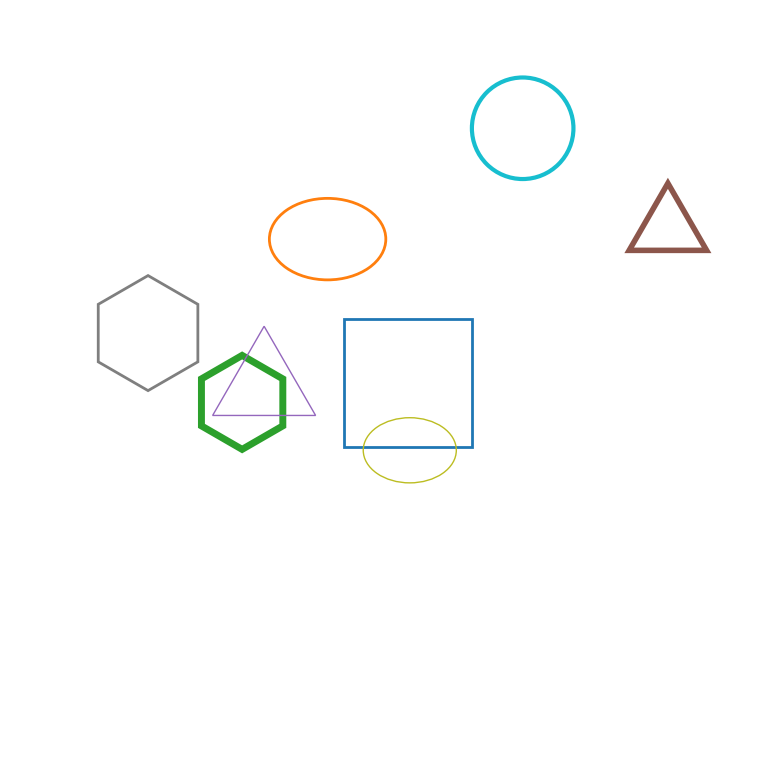[{"shape": "square", "thickness": 1, "radius": 0.42, "center": [0.529, 0.503]}, {"shape": "oval", "thickness": 1, "radius": 0.38, "center": [0.425, 0.689]}, {"shape": "hexagon", "thickness": 2.5, "radius": 0.31, "center": [0.314, 0.477]}, {"shape": "triangle", "thickness": 0.5, "radius": 0.39, "center": [0.343, 0.499]}, {"shape": "triangle", "thickness": 2, "radius": 0.29, "center": [0.867, 0.704]}, {"shape": "hexagon", "thickness": 1, "radius": 0.37, "center": [0.192, 0.567]}, {"shape": "oval", "thickness": 0.5, "radius": 0.3, "center": [0.532, 0.415]}, {"shape": "circle", "thickness": 1.5, "radius": 0.33, "center": [0.679, 0.833]}]